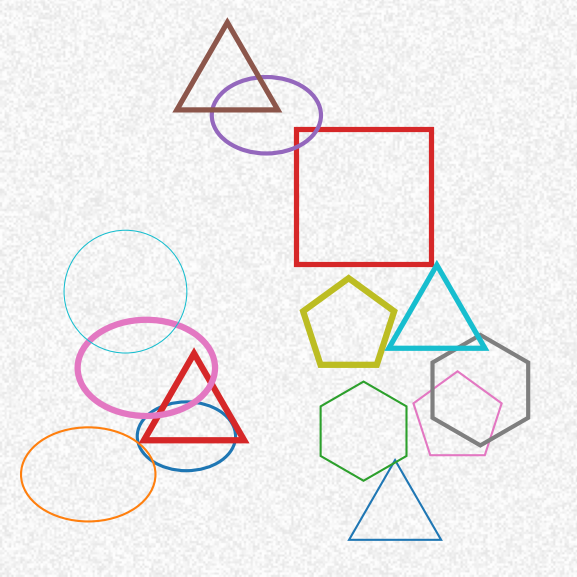[{"shape": "oval", "thickness": 1.5, "radius": 0.43, "center": [0.323, 0.244]}, {"shape": "triangle", "thickness": 1, "radius": 0.46, "center": [0.684, 0.11]}, {"shape": "oval", "thickness": 1, "radius": 0.58, "center": [0.153, 0.178]}, {"shape": "hexagon", "thickness": 1, "radius": 0.43, "center": [0.63, 0.253]}, {"shape": "triangle", "thickness": 3, "radius": 0.5, "center": [0.336, 0.287]}, {"shape": "square", "thickness": 2.5, "radius": 0.58, "center": [0.63, 0.659]}, {"shape": "oval", "thickness": 2, "radius": 0.47, "center": [0.461, 0.8]}, {"shape": "triangle", "thickness": 2.5, "radius": 0.51, "center": [0.394, 0.859]}, {"shape": "oval", "thickness": 3, "radius": 0.59, "center": [0.253, 0.362]}, {"shape": "pentagon", "thickness": 1, "radius": 0.4, "center": [0.792, 0.276]}, {"shape": "hexagon", "thickness": 2, "radius": 0.48, "center": [0.832, 0.324]}, {"shape": "pentagon", "thickness": 3, "radius": 0.41, "center": [0.604, 0.434]}, {"shape": "circle", "thickness": 0.5, "radius": 0.53, "center": [0.217, 0.494]}, {"shape": "triangle", "thickness": 2.5, "radius": 0.48, "center": [0.756, 0.444]}]